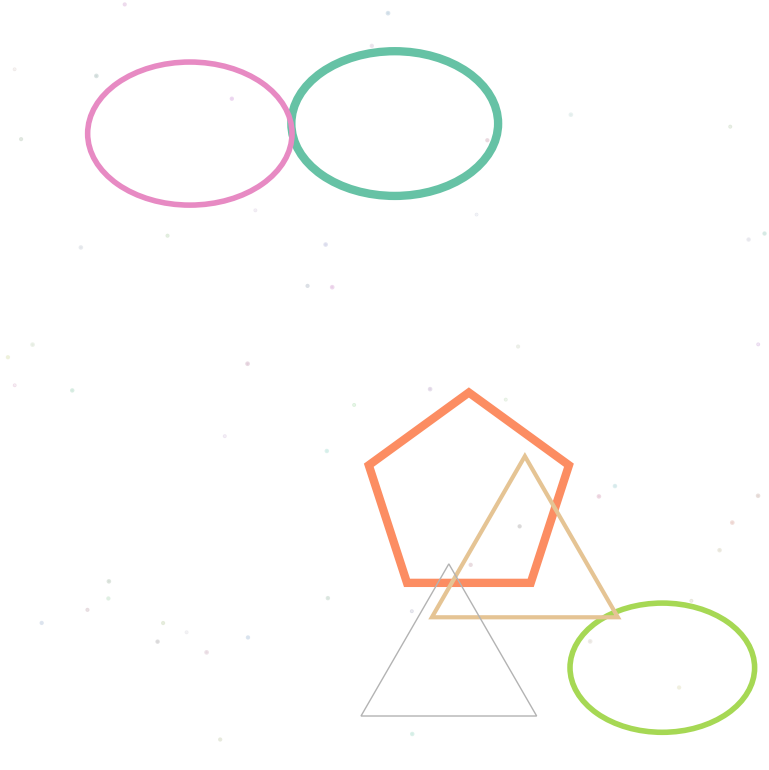[{"shape": "oval", "thickness": 3, "radius": 0.67, "center": [0.513, 0.84]}, {"shape": "pentagon", "thickness": 3, "radius": 0.68, "center": [0.609, 0.354]}, {"shape": "oval", "thickness": 2, "radius": 0.66, "center": [0.247, 0.827]}, {"shape": "oval", "thickness": 2, "radius": 0.6, "center": [0.86, 0.133]}, {"shape": "triangle", "thickness": 1.5, "radius": 0.7, "center": [0.682, 0.268]}, {"shape": "triangle", "thickness": 0.5, "radius": 0.66, "center": [0.583, 0.136]}]